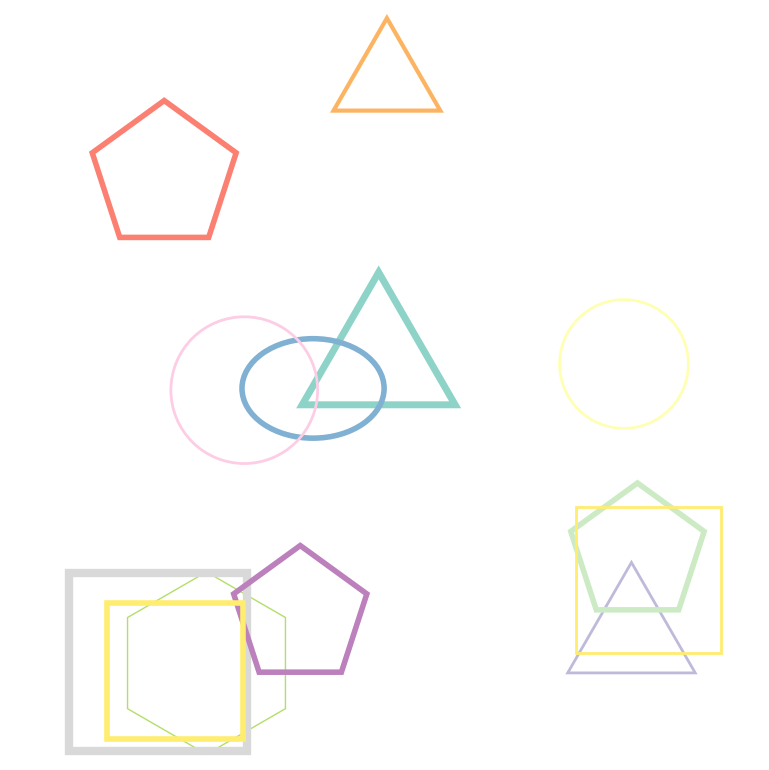[{"shape": "triangle", "thickness": 2.5, "radius": 0.57, "center": [0.492, 0.532]}, {"shape": "circle", "thickness": 1, "radius": 0.42, "center": [0.81, 0.527]}, {"shape": "triangle", "thickness": 1, "radius": 0.48, "center": [0.82, 0.174]}, {"shape": "pentagon", "thickness": 2, "radius": 0.49, "center": [0.213, 0.771]}, {"shape": "oval", "thickness": 2, "radius": 0.46, "center": [0.407, 0.496]}, {"shape": "triangle", "thickness": 1.5, "radius": 0.4, "center": [0.502, 0.896]}, {"shape": "hexagon", "thickness": 0.5, "radius": 0.59, "center": [0.268, 0.139]}, {"shape": "circle", "thickness": 1, "radius": 0.48, "center": [0.317, 0.493]}, {"shape": "square", "thickness": 3, "radius": 0.58, "center": [0.205, 0.14]}, {"shape": "pentagon", "thickness": 2, "radius": 0.45, "center": [0.39, 0.201]}, {"shape": "pentagon", "thickness": 2, "radius": 0.46, "center": [0.828, 0.282]}, {"shape": "square", "thickness": 1, "radius": 0.47, "center": [0.842, 0.247]}, {"shape": "square", "thickness": 2, "radius": 0.44, "center": [0.227, 0.128]}]